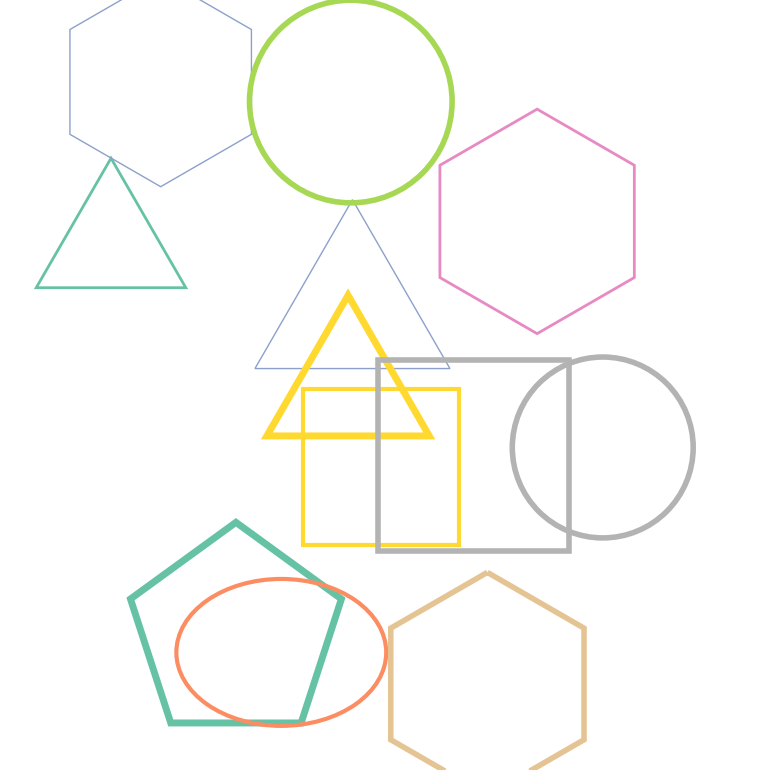[{"shape": "triangle", "thickness": 1, "radius": 0.56, "center": [0.144, 0.682]}, {"shape": "pentagon", "thickness": 2.5, "radius": 0.72, "center": [0.306, 0.178]}, {"shape": "oval", "thickness": 1.5, "radius": 0.68, "center": [0.365, 0.153]}, {"shape": "triangle", "thickness": 0.5, "radius": 0.73, "center": [0.458, 0.594]}, {"shape": "hexagon", "thickness": 0.5, "radius": 0.68, "center": [0.209, 0.894]}, {"shape": "hexagon", "thickness": 1, "radius": 0.73, "center": [0.698, 0.712]}, {"shape": "circle", "thickness": 2, "radius": 0.66, "center": [0.456, 0.868]}, {"shape": "square", "thickness": 1.5, "radius": 0.51, "center": [0.495, 0.394]}, {"shape": "triangle", "thickness": 2.5, "radius": 0.61, "center": [0.452, 0.495]}, {"shape": "hexagon", "thickness": 2, "radius": 0.72, "center": [0.633, 0.112]}, {"shape": "circle", "thickness": 2, "radius": 0.59, "center": [0.783, 0.419]}, {"shape": "square", "thickness": 2, "radius": 0.62, "center": [0.615, 0.408]}]